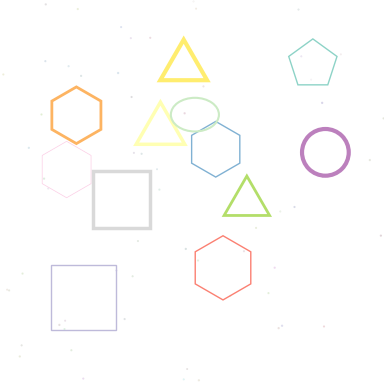[{"shape": "pentagon", "thickness": 1, "radius": 0.33, "center": [0.813, 0.833]}, {"shape": "triangle", "thickness": 2.5, "radius": 0.36, "center": [0.417, 0.662]}, {"shape": "square", "thickness": 1, "radius": 0.42, "center": [0.218, 0.227]}, {"shape": "hexagon", "thickness": 1, "radius": 0.42, "center": [0.579, 0.304]}, {"shape": "hexagon", "thickness": 1, "radius": 0.36, "center": [0.56, 0.612]}, {"shape": "hexagon", "thickness": 2, "radius": 0.37, "center": [0.198, 0.701]}, {"shape": "triangle", "thickness": 2, "radius": 0.34, "center": [0.641, 0.474]}, {"shape": "hexagon", "thickness": 0.5, "radius": 0.37, "center": [0.173, 0.56]}, {"shape": "square", "thickness": 2.5, "radius": 0.37, "center": [0.315, 0.483]}, {"shape": "circle", "thickness": 3, "radius": 0.3, "center": [0.845, 0.604]}, {"shape": "oval", "thickness": 1.5, "radius": 0.31, "center": [0.506, 0.702]}, {"shape": "triangle", "thickness": 3, "radius": 0.35, "center": [0.477, 0.827]}]